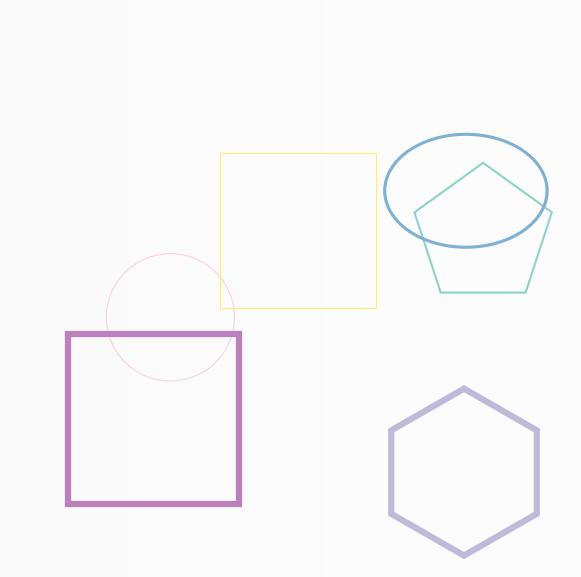[{"shape": "pentagon", "thickness": 1, "radius": 0.62, "center": [0.831, 0.593]}, {"shape": "hexagon", "thickness": 3, "radius": 0.72, "center": [0.798, 0.182]}, {"shape": "oval", "thickness": 1.5, "radius": 0.7, "center": [0.802, 0.669]}, {"shape": "circle", "thickness": 0.5, "radius": 0.55, "center": [0.293, 0.45]}, {"shape": "square", "thickness": 3, "radius": 0.74, "center": [0.264, 0.273]}, {"shape": "square", "thickness": 0.5, "radius": 0.67, "center": [0.512, 0.6]}]